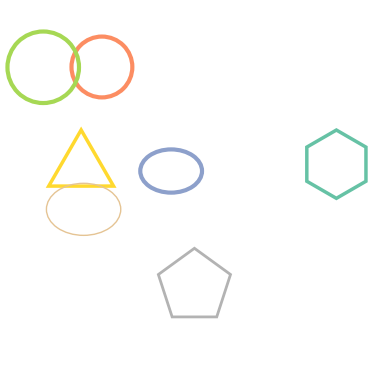[{"shape": "hexagon", "thickness": 2.5, "radius": 0.44, "center": [0.874, 0.574]}, {"shape": "circle", "thickness": 3, "radius": 0.4, "center": [0.265, 0.826]}, {"shape": "oval", "thickness": 3, "radius": 0.4, "center": [0.445, 0.556]}, {"shape": "circle", "thickness": 3, "radius": 0.46, "center": [0.112, 0.825]}, {"shape": "triangle", "thickness": 2.5, "radius": 0.49, "center": [0.211, 0.565]}, {"shape": "oval", "thickness": 1, "radius": 0.48, "center": [0.217, 0.456]}, {"shape": "pentagon", "thickness": 2, "radius": 0.49, "center": [0.505, 0.257]}]